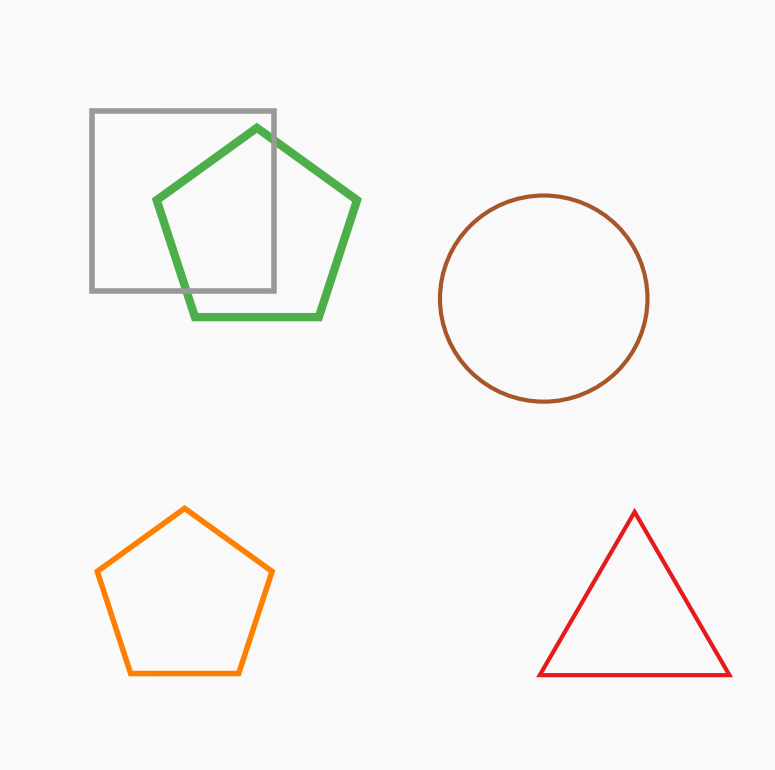[{"shape": "triangle", "thickness": 1.5, "radius": 0.71, "center": [0.819, 0.194]}, {"shape": "pentagon", "thickness": 3, "radius": 0.68, "center": [0.331, 0.698]}, {"shape": "pentagon", "thickness": 2, "radius": 0.59, "center": [0.238, 0.221]}, {"shape": "circle", "thickness": 1.5, "radius": 0.67, "center": [0.702, 0.612]}, {"shape": "square", "thickness": 2, "radius": 0.59, "center": [0.236, 0.739]}]